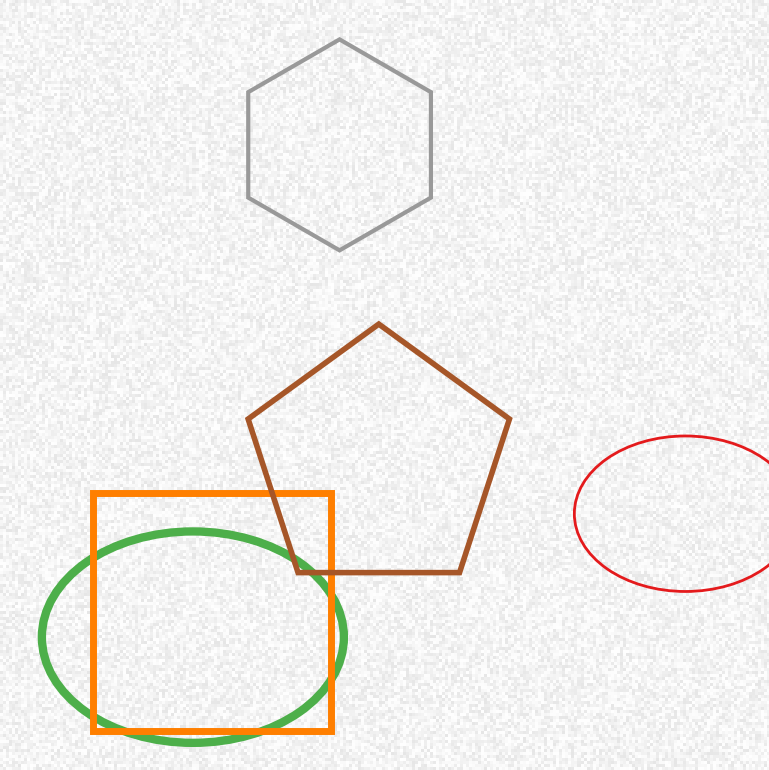[{"shape": "oval", "thickness": 1, "radius": 0.72, "center": [0.89, 0.333]}, {"shape": "oval", "thickness": 3, "radius": 0.98, "center": [0.25, 0.173]}, {"shape": "square", "thickness": 2.5, "radius": 0.77, "center": [0.275, 0.205]}, {"shape": "pentagon", "thickness": 2, "radius": 0.89, "center": [0.492, 0.401]}, {"shape": "hexagon", "thickness": 1.5, "radius": 0.68, "center": [0.441, 0.812]}]